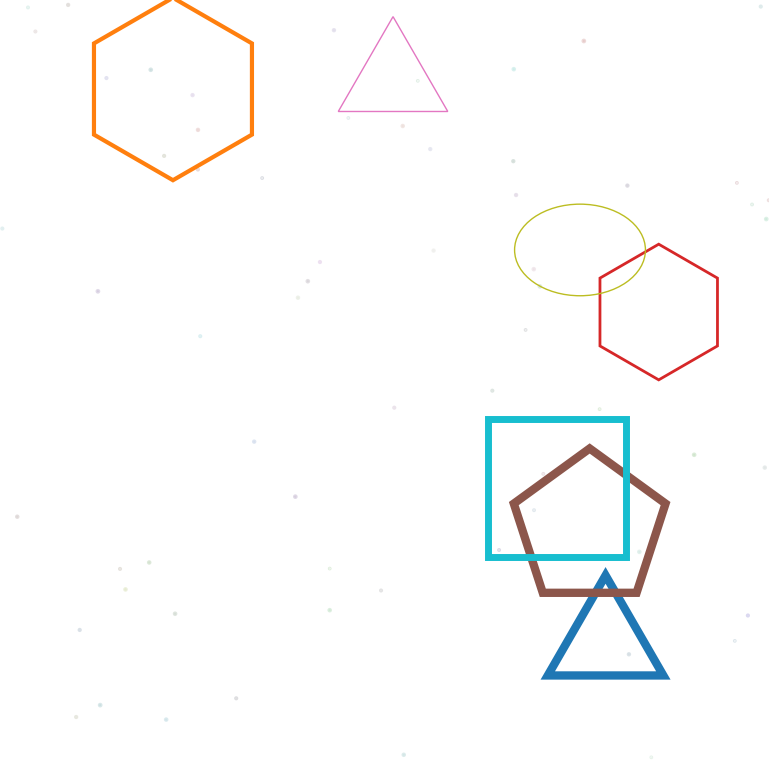[{"shape": "triangle", "thickness": 3, "radius": 0.43, "center": [0.786, 0.166]}, {"shape": "hexagon", "thickness": 1.5, "radius": 0.59, "center": [0.225, 0.884]}, {"shape": "hexagon", "thickness": 1, "radius": 0.44, "center": [0.855, 0.595]}, {"shape": "pentagon", "thickness": 3, "radius": 0.52, "center": [0.766, 0.314]}, {"shape": "triangle", "thickness": 0.5, "radius": 0.41, "center": [0.51, 0.896]}, {"shape": "oval", "thickness": 0.5, "radius": 0.42, "center": [0.753, 0.675]}, {"shape": "square", "thickness": 2.5, "radius": 0.45, "center": [0.723, 0.366]}]